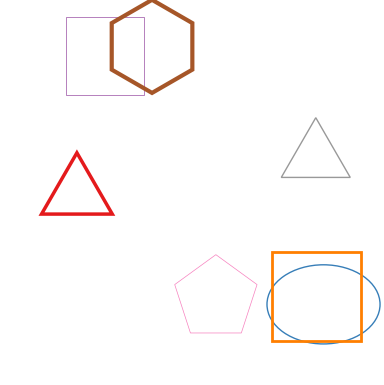[{"shape": "triangle", "thickness": 2.5, "radius": 0.53, "center": [0.2, 0.497]}, {"shape": "oval", "thickness": 1, "radius": 0.73, "center": [0.84, 0.209]}, {"shape": "square", "thickness": 0.5, "radius": 0.51, "center": [0.272, 0.854]}, {"shape": "square", "thickness": 2, "radius": 0.58, "center": [0.822, 0.23]}, {"shape": "hexagon", "thickness": 3, "radius": 0.6, "center": [0.395, 0.88]}, {"shape": "pentagon", "thickness": 0.5, "radius": 0.56, "center": [0.561, 0.226]}, {"shape": "triangle", "thickness": 1, "radius": 0.52, "center": [0.82, 0.591]}]